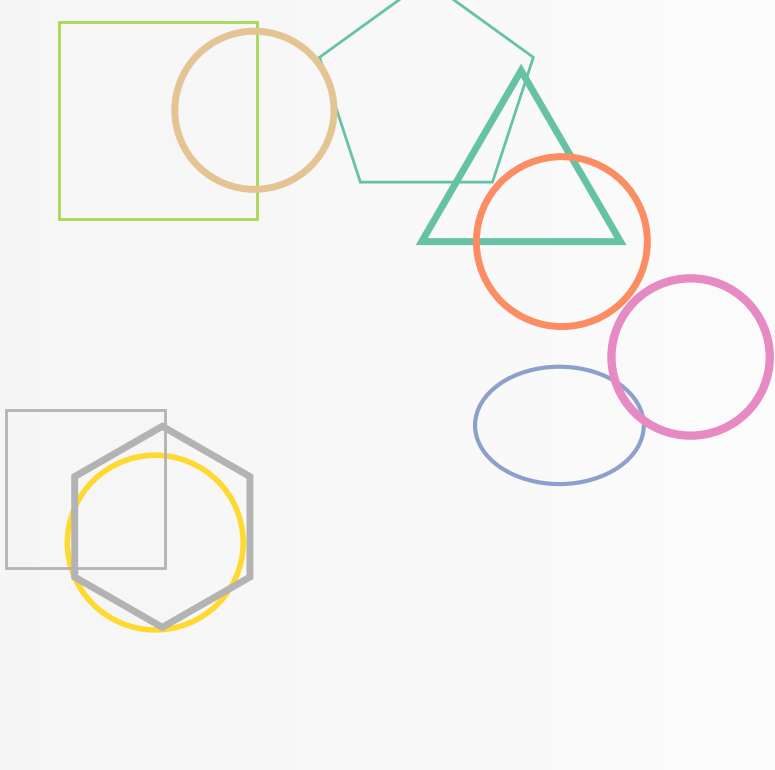[{"shape": "triangle", "thickness": 2.5, "radius": 0.74, "center": [0.672, 0.76]}, {"shape": "pentagon", "thickness": 1, "radius": 0.73, "center": [0.55, 0.881]}, {"shape": "circle", "thickness": 2.5, "radius": 0.55, "center": [0.725, 0.686]}, {"shape": "oval", "thickness": 1.5, "radius": 0.54, "center": [0.722, 0.448]}, {"shape": "circle", "thickness": 3, "radius": 0.51, "center": [0.891, 0.536]}, {"shape": "square", "thickness": 1, "radius": 0.64, "center": [0.204, 0.844]}, {"shape": "circle", "thickness": 2, "radius": 0.57, "center": [0.2, 0.295]}, {"shape": "circle", "thickness": 2.5, "radius": 0.51, "center": [0.328, 0.857]}, {"shape": "hexagon", "thickness": 2.5, "radius": 0.65, "center": [0.209, 0.316]}, {"shape": "square", "thickness": 1, "radius": 0.51, "center": [0.11, 0.365]}]